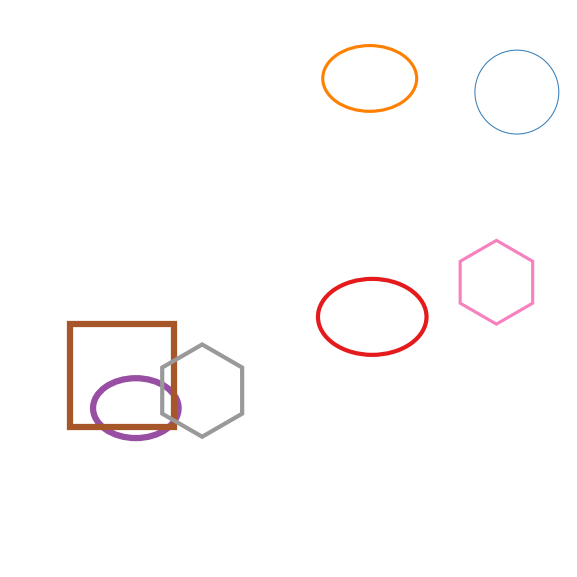[{"shape": "oval", "thickness": 2, "radius": 0.47, "center": [0.645, 0.45]}, {"shape": "circle", "thickness": 0.5, "radius": 0.36, "center": [0.895, 0.84]}, {"shape": "oval", "thickness": 3, "radius": 0.37, "center": [0.235, 0.292]}, {"shape": "oval", "thickness": 1.5, "radius": 0.41, "center": [0.64, 0.863]}, {"shape": "square", "thickness": 3, "radius": 0.45, "center": [0.211, 0.349]}, {"shape": "hexagon", "thickness": 1.5, "radius": 0.36, "center": [0.86, 0.51]}, {"shape": "hexagon", "thickness": 2, "radius": 0.4, "center": [0.35, 0.323]}]